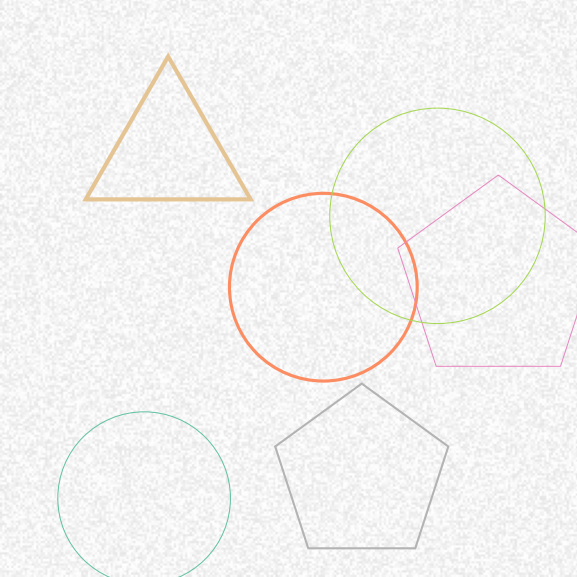[{"shape": "circle", "thickness": 0.5, "radius": 0.75, "center": [0.25, 0.137]}, {"shape": "circle", "thickness": 1.5, "radius": 0.81, "center": [0.56, 0.502]}, {"shape": "pentagon", "thickness": 0.5, "radius": 0.92, "center": [0.863, 0.513]}, {"shape": "circle", "thickness": 0.5, "radius": 0.93, "center": [0.758, 0.625]}, {"shape": "triangle", "thickness": 2, "radius": 0.82, "center": [0.291, 0.736]}, {"shape": "pentagon", "thickness": 1, "radius": 0.79, "center": [0.626, 0.177]}]